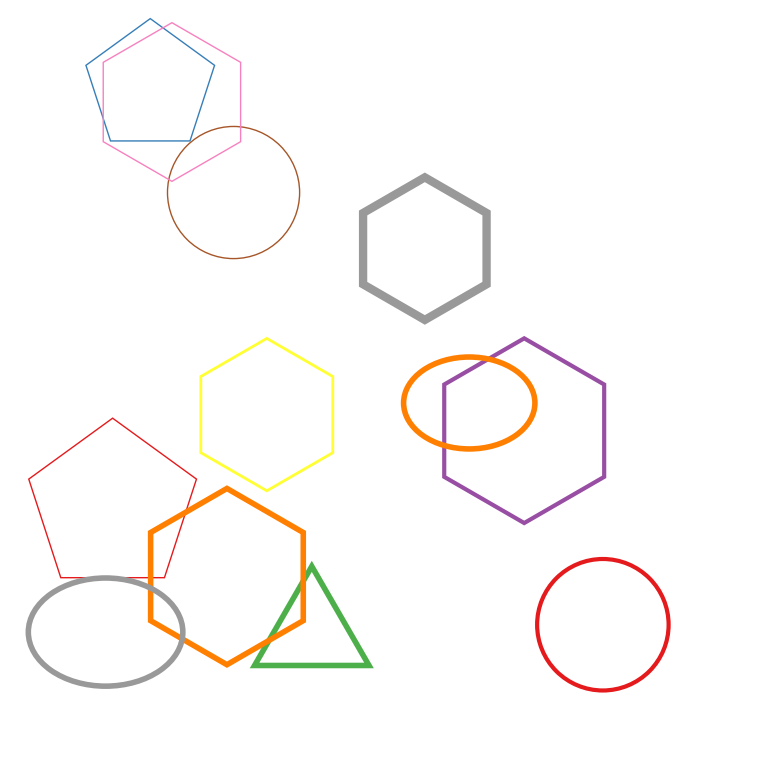[{"shape": "pentagon", "thickness": 0.5, "radius": 0.57, "center": [0.146, 0.342]}, {"shape": "circle", "thickness": 1.5, "radius": 0.43, "center": [0.783, 0.189]}, {"shape": "pentagon", "thickness": 0.5, "radius": 0.44, "center": [0.195, 0.888]}, {"shape": "triangle", "thickness": 2, "radius": 0.43, "center": [0.405, 0.179]}, {"shape": "hexagon", "thickness": 1.5, "radius": 0.6, "center": [0.681, 0.441]}, {"shape": "hexagon", "thickness": 2, "radius": 0.57, "center": [0.295, 0.251]}, {"shape": "oval", "thickness": 2, "radius": 0.43, "center": [0.609, 0.477]}, {"shape": "hexagon", "thickness": 1, "radius": 0.49, "center": [0.346, 0.462]}, {"shape": "circle", "thickness": 0.5, "radius": 0.43, "center": [0.303, 0.75]}, {"shape": "hexagon", "thickness": 0.5, "radius": 0.52, "center": [0.223, 0.868]}, {"shape": "hexagon", "thickness": 3, "radius": 0.46, "center": [0.552, 0.677]}, {"shape": "oval", "thickness": 2, "radius": 0.5, "center": [0.137, 0.179]}]